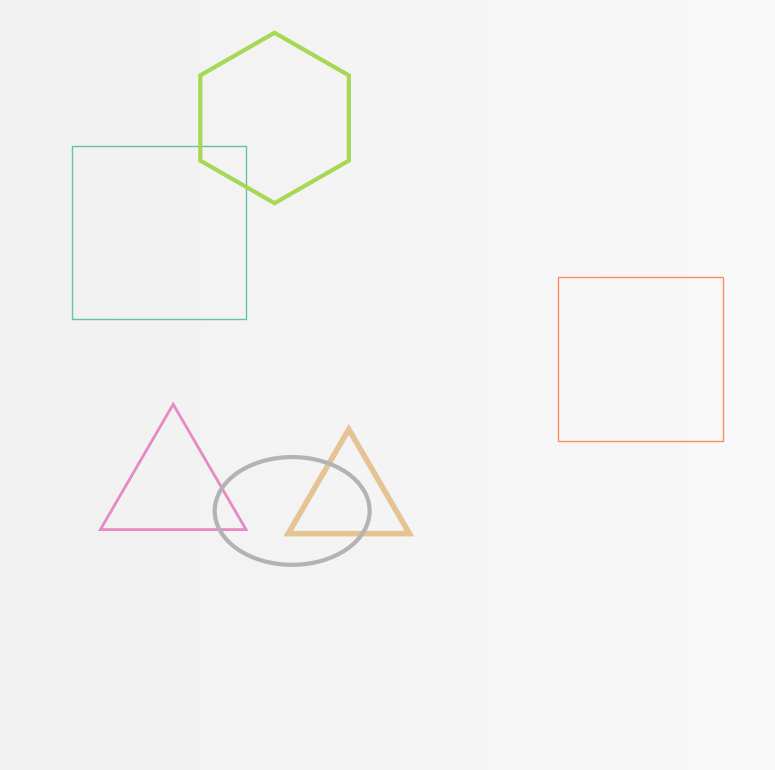[{"shape": "square", "thickness": 0.5, "radius": 0.56, "center": [0.205, 0.698]}, {"shape": "square", "thickness": 0.5, "radius": 0.53, "center": [0.827, 0.534]}, {"shape": "triangle", "thickness": 1, "radius": 0.54, "center": [0.223, 0.366]}, {"shape": "hexagon", "thickness": 1.5, "radius": 0.55, "center": [0.354, 0.847]}, {"shape": "triangle", "thickness": 2, "radius": 0.45, "center": [0.45, 0.352]}, {"shape": "oval", "thickness": 1.5, "radius": 0.5, "center": [0.377, 0.336]}]